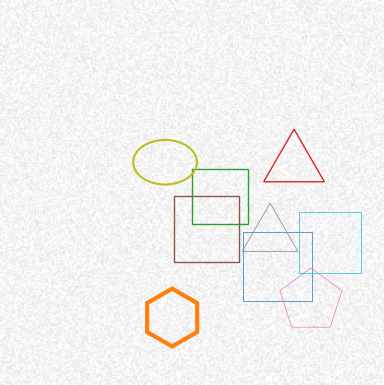[{"shape": "square", "thickness": 0.5, "radius": 0.45, "center": [0.721, 0.308]}, {"shape": "hexagon", "thickness": 3, "radius": 0.38, "center": [0.447, 0.175]}, {"shape": "square", "thickness": 1, "radius": 0.36, "center": [0.571, 0.49]}, {"shape": "triangle", "thickness": 1, "radius": 0.46, "center": [0.764, 0.573]}, {"shape": "square", "thickness": 1, "radius": 0.43, "center": [0.536, 0.406]}, {"shape": "pentagon", "thickness": 0.5, "radius": 0.42, "center": [0.808, 0.219]}, {"shape": "triangle", "thickness": 0.5, "radius": 0.42, "center": [0.701, 0.389]}, {"shape": "oval", "thickness": 1.5, "radius": 0.41, "center": [0.429, 0.579]}, {"shape": "square", "thickness": 0.5, "radius": 0.4, "center": [0.857, 0.37]}]